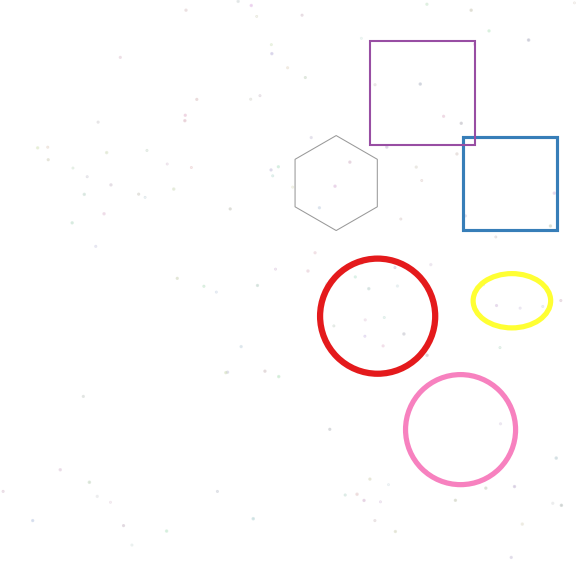[{"shape": "circle", "thickness": 3, "radius": 0.5, "center": [0.654, 0.452]}, {"shape": "square", "thickness": 1.5, "radius": 0.4, "center": [0.883, 0.681]}, {"shape": "square", "thickness": 1, "radius": 0.45, "center": [0.732, 0.838]}, {"shape": "oval", "thickness": 2.5, "radius": 0.34, "center": [0.886, 0.478]}, {"shape": "circle", "thickness": 2.5, "radius": 0.48, "center": [0.798, 0.255]}, {"shape": "hexagon", "thickness": 0.5, "radius": 0.41, "center": [0.582, 0.682]}]